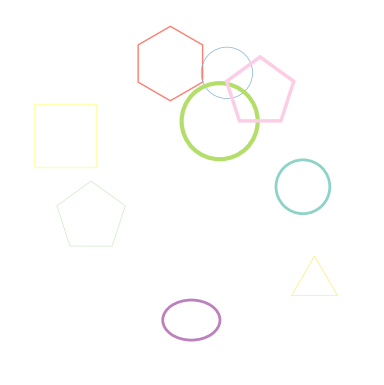[{"shape": "circle", "thickness": 2, "radius": 0.35, "center": [0.787, 0.515]}, {"shape": "square", "thickness": 1, "radius": 0.41, "center": [0.169, 0.649]}, {"shape": "hexagon", "thickness": 1, "radius": 0.48, "center": [0.443, 0.835]}, {"shape": "circle", "thickness": 0.5, "radius": 0.33, "center": [0.589, 0.811]}, {"shape": "circle", "thickness": 3, "radius": 0.49, "center": [0.571, 0.685]}, {"shape": "pentagon", "thickness": 2.5, "radius": 0.46, "center": [0.676, 0.76]}, {"shape": "oval", "thickness": 2, "radius": 0.37, "center": [0.497, 0.169]}, {"shape": "pentagon", "thickness": 0.5, "radius": 0.47, "center": [0.237, 0.437]}, {"shape": "triangle", "thickness": 0.5, "radius": 0.34, "center": [0.817, 0.266]}]